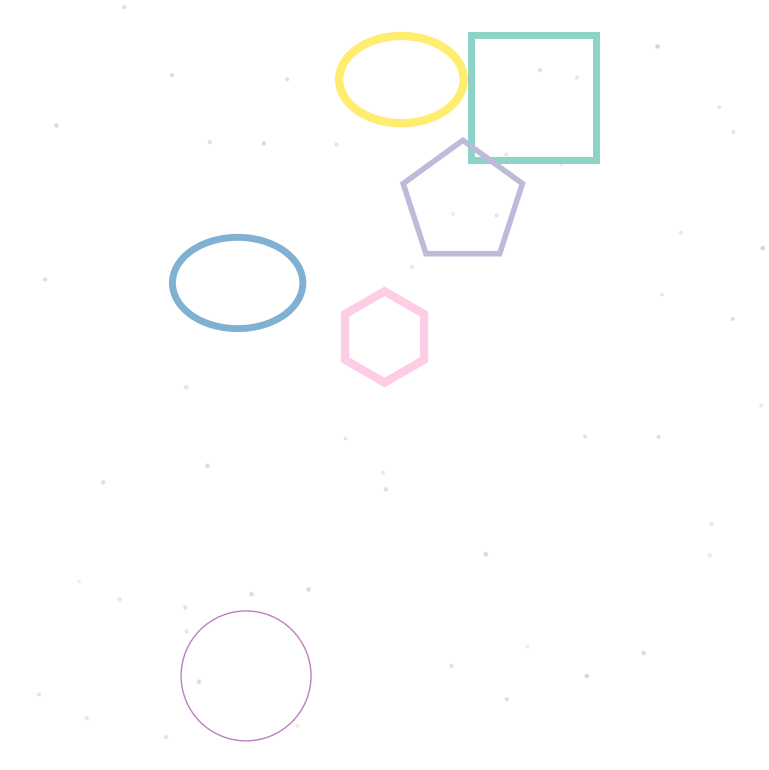[{"shape": "square", "thickness": 2.5, "radius": 0.4, "center": [0.693, 0.873]}, {"shape": "pentagon", "thickness": 2, "radius": 0.41, "center": [0.601, 0.736]}, {"shape": "oval", "thickness": 2.5, "radius": 0.42, "center": [0.309, 0.632]}, {"shape": "hexagon", "thickness": 3, "radius": 0.3, "center": [0.499, 0.562]}, {"shape": "circle", "thickness": 0.5, "radius": 0.42, "center": [0.32, 0.122]}, {"shape": "oval", "thickness": 3, "radius": 0.4, "center": [0.521, 0.897]}]